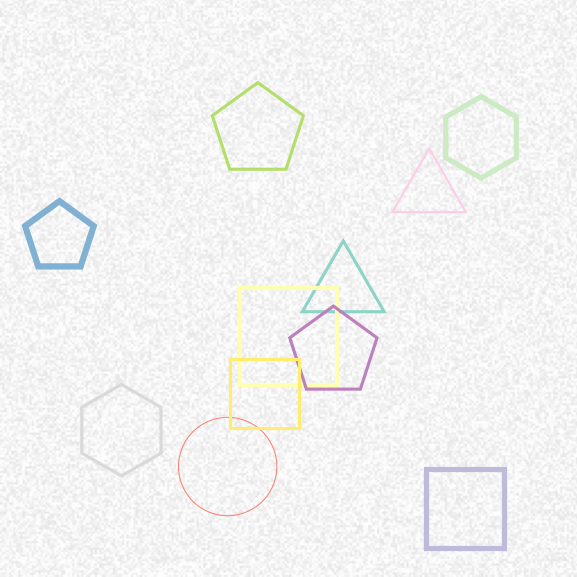[{"shape": "triangle", "thickness": 1.5, "radius": 0.41, "center": [0.594, 0.5]}, {"shape": "square", "thickness": 2, "radius": 0.42, "center": [0.499, 0.417]}, {"shape": "square", "thickness": 2.5, "radius": 0.34, "center": [0.805, 0.119]}, {"shape": "circle", "thickness": 0.5, "radius": 0.43, "center": [0.394, 0.191]}, {"shape": "pentagon", "thickness": 3, "radius": 0.31, "center": [0.103, 0.588]}, {"shape": "pentagon", "thickness": 1.5, "radius": 0.41, "center": [0.447, 0.773]}, {"shape": "triangle", "thickness": 1, "radius": 0.37, "center": [0.743, 0.668]}, {"shape": "hexagon", "thickness": 1.5, "radius": 0.4, "center": [0.21, 0.254]}, {"shape": "pentagon", "thickness": 1.5, "radius": 0.4, "center": [0.577, 0.39]}, {"shape": "hexagon", "thickness": 2.5, "radius": 0.35, "center": [0.833, 0.761]}, {"shape": "square", "thickness": 1.5, "radius": 0.3, "center": [0.458, 0.318]}]